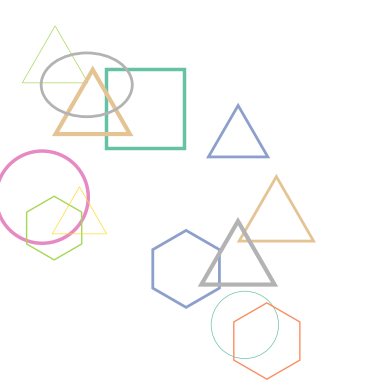[{"shape": "circle", "thickness": 0.5, "radius": 0.44, "center": [0.636, 0.156]}, {"shape": "square", "thickness": 2.5, "radius": 0.51, "center": [0.377, 0.718]}, {"shape": "hexagon", "thickness": 1, "radius": 0.5, "center": [0.693, 0.114]}, {"shape": "triangle", "thickness": 2, "radius": 0.45, "center": [0.618, 0.637]}, {"shape": "hexagon", "thickness": 2, "radius": 0.5, "center": [0.483, 0.302]}, {"shape": "circle", "thickness": 2.5, "radius": 0.6, "center": [0.109, 0.488]}, {"shape": "hexagon", "thickness": 1, "radius": 0.41, "center": [0.141, 0.408]}, {"shape": "triangle", "thickness": 0.5, "radius": 0.49, "center": [0.143, 0.834]}, {"shape": "triangle", "thickness": 0.5, "radius": 0.41, "center": [0.206, 0.433]}, {"shape": "triangle", "thickness": 3, "radius": 0.56, "center": [0.241, 0.708]}, {"shape": "triangle", "thickness": 2, "radius": 0.56, "center": [0.718, 0.43]}, {"shape": "oval", "thickness": 2, "radius": 0.59, "center": [0.225, 0.78]}, {"shape": "triangle", "thickness": 3, "radius": 0.55, "center": [0.618, 0.316]}]